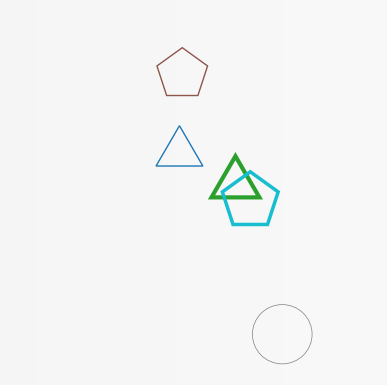[{"shape": "triangle", "thickness": 1, "radius": 0.35, "center": [0.463, 0.604]}, {"shape": "triangle", "thickness": 3, "radius": 0.36, "center": [0.608, 0.523]}, {"shape": "pentagon", "thickness": 1, "radius": 0.34, "center": [0.47, 0.807]}, {"shape": "circle", "thickness": 0.5, "radius": 0.38, "center": [0.728, 0.132]}, {"shape": "pentagon", "thickness": 2.5, "radius": 0.38, "center": [0.646, 0.478]}]